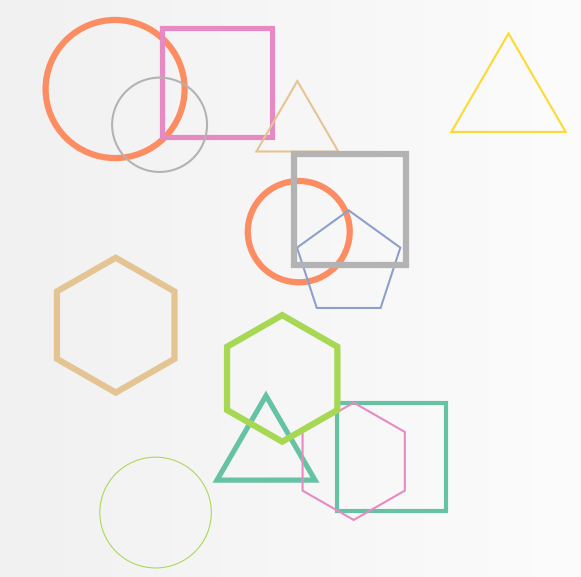[{"shape": "triangle", "thickness": 2.5, "radius": 0.49, "center": [0.458, 0.216]}, {"shape": "square", "thickness": 2, "radius": 0.47, "center": [0.673, 0.208]}, {"shape": "circle", "thickness": 3, "radius": 0.44, "center": [0.514, 0.598]}, {"shape": "circle", "thickness": 3, "radius": 0.6, "center": [0.198, 0.845]}, {"shape": "pentagon", "thickness": 1, "radius": 0.47, "center": [0.6, 0.541]}, {"shape": "hexagon", "thickness": 1, "radius": 0.51, "center": [0.609, 0.2]}, {"shape": "square", "thickness": 2.5, "radius": 0.47, "center": [0.374, 0.856]}, {"shape": "hexagon", "thickness": 3, "radius": 0.55, "center": [0.486, 0.344]}, {"shape": "circle", "thickness": 0.5, "radius": 0.48, "center": [0.268, 0.112]}, {"shape": "triangle", "thickness": 1, "radius": 0.57, "center": [0.875, 0.828]}, {"shape": "hexagon", "thickness": 3, "radius": 0.58, "center": [0.199, 0.436]}, {"shape": "triangle", "thickness": 1, "radius": 0.41, "center": [0.512, 0.777]}, {"shape": "square", "thickness": 3, "radius": 0.48, "center": [0.602, 0.636]}, {"shape": "circle", "thickness": 1, "radius": 0.41, "center": [0.275, 0.783]}]